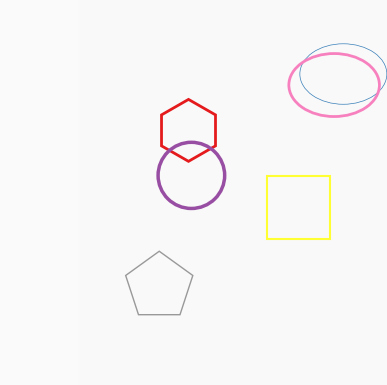[{"shape": "hexagon", "thickness": 2, "radius": 0.4, "center": [0.486, 0.661]}, {"shape": "oval", "thickness": 0.5, "radius": 0.56, "center": [0.886, 0.808]}, {"shape": "circle", "thickness": 2.5, "radius": 0.43, "center": [0.494, 0.544]}, {"shape": "square", "thickness": 1.5, "radius": 0.41, "center": [0.77, 0.461]}, {"shape": "oval", "thickness": 2, "radius": 0.58, "center": [0.862, 0.779]}, {"shape": "pentagon", "thickness": 1, "radius": 0.46, "center": [0.411, 0.256]}]